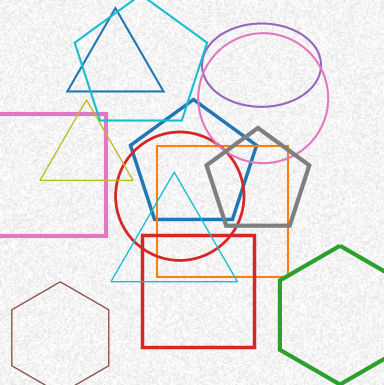[{"shape": "triangle", "thickness": 1.5, "radius": 0.72, "center": [0.3, 0.835]}, {"shape": "pentagon", "thickness": 2.5, "radius": 0.86, "center": [0.503, 0.569]}, {"shape": "square", "thickness": 1.5, "radius": 0.85, "center": [0.578, 0.45]}, {"shape": "hexagon", "thickness": 3, "radius": 0.9, "center": [0.883, 0.182]}, {"shape": "circle", "thickness": 2, "radius": 0.83, "center": [0.467, 0.49]}, {"shape": "square", "thickness": 2.5, "radius": 0.72, "center": [0.514, 0.245]}, {"shape": "oval", "thickness": 1.5, "radius": 0.77, "center": [0.679, 0.831]}, {"shape": "hexagon", "thickness": 1, "radius": 0.73, "center": [0.157, 0.123]}, {"shape": "square", "thickness": 3, "radius": 0.79, "center": [0.117, 0.546]}, {"shape": "circle", "thickness": 1.5, "radius": 0.84, "center": [0.684, 0.745]}, {"shape": "pentagon", "thickness": 3, "radius": 0.7, "center": [0.67, 0.527]}, {"shape": "triangle", "thickness": 1, "radius": 0.7, "center": [0.225, 0.601]}, {"shape": "pentagon", "thickness": 1.5, "radius": 0.9, "center": [0.366, 0.833]}, {"shape": "triangle", "thickness": 1, "radius": 0.95, "center": [0.452, 0.363]}]